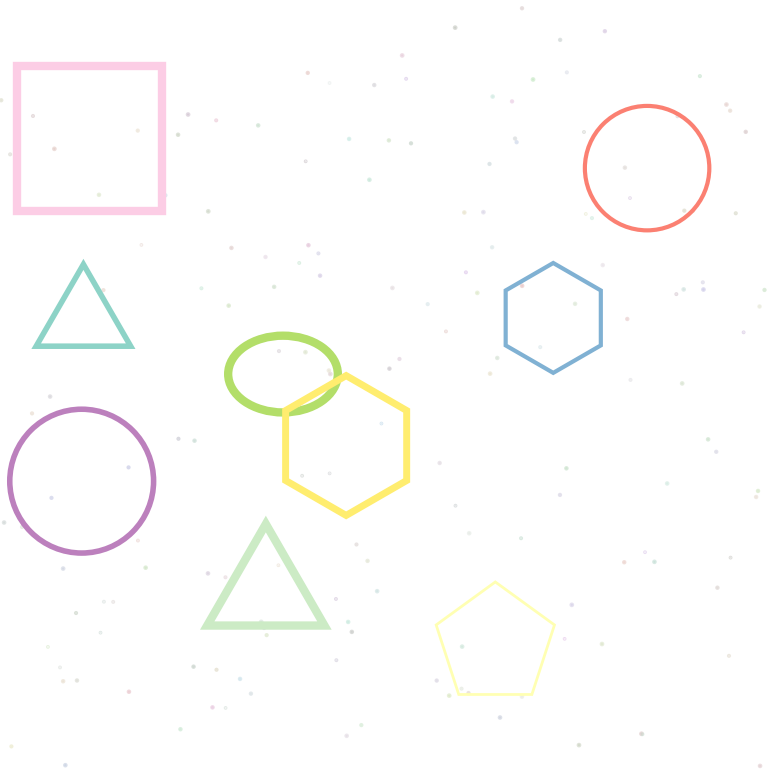[{"shape": "triangle", "thickness": 2, "radius": 0.35, "center": [0.108, 0.586]}, {"shape": "pentagon", "thickness": 1, "radius": 0.4, "center": [0.643, 0.163]}, {"shape": "circle", "thickness": 1.5, "radius": 0.4, "center": [0.84, 0.782]}, {"shape": "hexagon", "thickness": 1.5, "radius": 0.36, "center": [0.718, 0.587]}, {"shape": "oval", "thickness": 3, "radius": 0.36, "center": [0.368, 0.514]}, {"shape": "square", "thickness": 3, "radius": 0.47, "center": [0.116, 0.821]}, {"shape": "circle", "thickness": 2, "radius": 0.47, "center": [0.106, 0.375]}, {"shape": "triangle", "thickness": 3, "radius": 0.44, "center": [0.345, 0.232]}, {"shape": "hexagon", "thickness": 2.5, "radius": 0.45, "center": [0.45, 0.421]}]